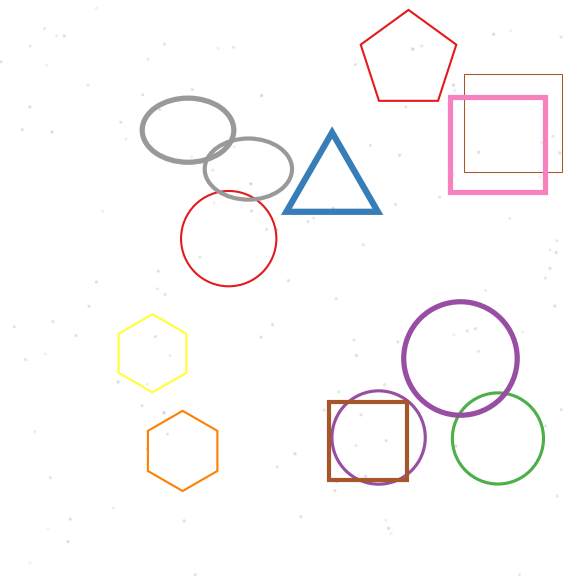[{"shape": "circle", "thickness": 1, "radius": 0.41, "center": [0.396, 0.586]}, {"shape": "pentagon", "thickness": 1, "radius": 0.44, "center": [0.707, 0.895]}, {"shape": "triangle", "thickness": 3, "radius": 0.46, "center": [0.575, 0.678]}, {"shape": "circle", "thickness": 1.5, "radius": 0.39, "center": [0.862, 0.24]}, {"shape": "circle", "thickness": 2.5, "radius": 0.49, "center": [0.797, 0.378]}, {"shape": "circle", "thickness": 1.5, "radius": 0.4, "center": [0.656, 0.242]}, {"shape": "hexagon", "thickness": 1, "radius": 0.35, "center": [0.316, 0.218]}, {"shape": "hexagon", "thickness": 1, "radius": 0.34, "center": [0.264, 0.387]}, {"shape": "square", "thickness": 0.5, "radius": 0.42, "center": [0.888, 0.786]}, {"shape": "square", "thickness": 2, "radius": 0.34, "center": [0.637, 0.236]}, {"shape": "square", "thickness": 2.5, "radius": 0.41, "center": [0.862, 0.749]}, {"shape": "oval", "thickness": 2.5, "radius": 0.4, "center": [0.326, 0.774]}, {"shape": "oval", "thickness": 2, "radius": 0.38, "center": [0.43, 0.706]}]